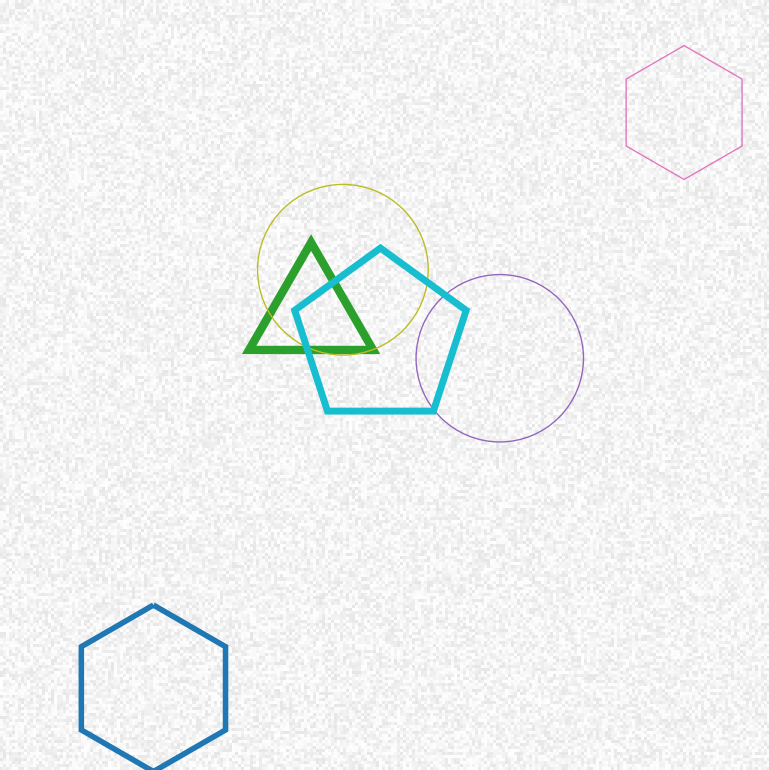[{"shape": "hexagon", "thickness": 2, "radius": 0.54, "center": [0.199, 0.106]}, {"shape": "triangle", "thickness": 3, "radius": 0.47, "center": [0.404, 0.592]}, {"shape": "circle", "thickness": 0.5, "radius": 0.54, "center": [0.649, 0.535]}, {"shape": "hexagon", "thickness": 0.5, "radius": 0.43, "center": [0.888, 0.854]}, {"shape": "circle", "thickness": 0.5, "radius": 0.55, "center": [0.445, 0.65]}, {"shape": "pentagon", "thickness": 2.5, "radius": 0.59, "center": [0.494, 0.561]}]